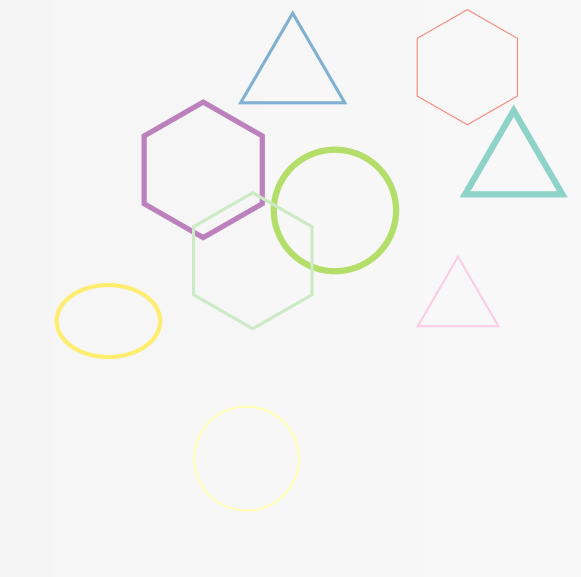[{"shape": "triangle", "thickness": 3, "radius": 0.48, "center": [0.884, 0.711]}, {"shape": "circle", "thickness": 1, "radius": 0.45, "center": [0.424, 0.205]}, {"shape": "hexagon", "thickness": 0.5, "radius": 0.5, "center": [0.804, 0.883]}, {"shape": "triangle", "thickness": 1.5, "radius": 0.52, "center": [0.504, 0.873]}, {"shape": "circle", "thickness": 3, "radius": 0.53, "center": [0.576, 0.635]}, {"shape": "triangle", "thickness": 1, "radius": 0.4, "center": [0.788, 0.474]}, {"shape": "hexagon", "thickness": 2.5, "radius": 0.59, "center": [0.35, 0.705]}, {"shape": "hexagon", "thickness": 1.5, "radius": 0.59, "center": [0.435, 0.548]}, {"shape": "oval", "thickness": 2, "radius": 0.45, "center": [0.187, 0.443]}]